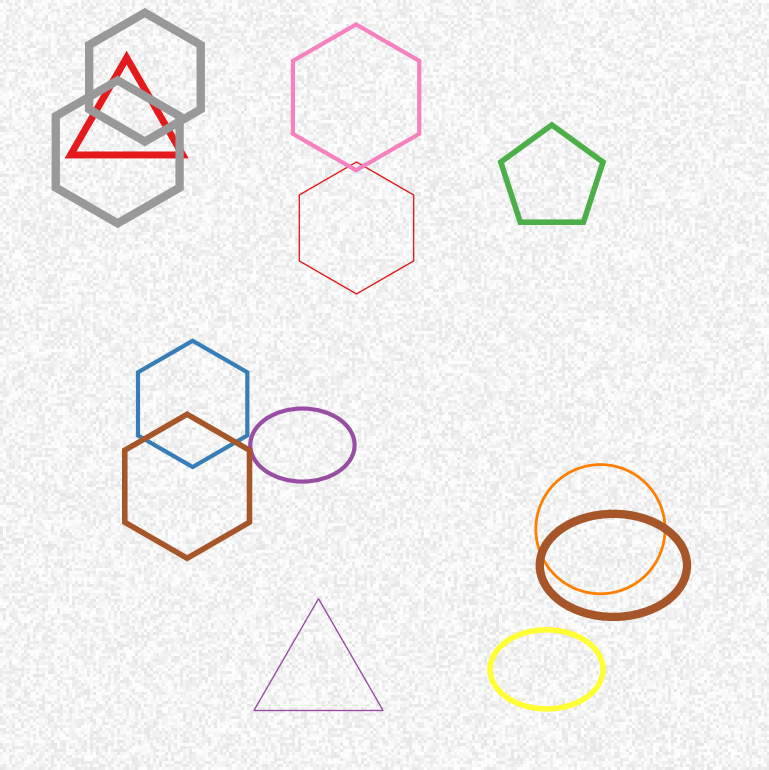[{"shape": "hexagon", "thickness": 0.5, "radius": 0.43, "center": [0.463, 0.704]}, {"shape": "triangle", "thickness": 2.5, "radius": 0.42, "center": [0.164, 0.841]}, {"shape": "hexagon", "thickness": 1.5, "radius": 0.41, "center": [0.25, 0.475]}, {"shape": "pentagon", "thickness": 2, "radius": 0.35, "center": [0.717, 0.768]}, {"shape": "triangle", "thickness": 0.5, "radius": 0.48, "center": [0.414, 0.126]}, {"shape": "oval", "thickness": 1.5, "radius": 0.34, "center": [0.393, 0.422]}, {"shape": "circle", "thickness": 1, "radius": 0.42, "center": [0.78, 0.313]}, {"shape": "oval", "thickness": 2, "radius": 0.37, "center": [0.71, 0.131]}, {"shape": "oval", "thickness": 3, "radius": 0.48, "center": [0.797, 0.266]}, {"shape": "hexagon", "thickness": 2, "radius": 0.47, "center": [0.243, 0.368]}, {"shape": "hexagon", "thickness": 1.5, "radius": 0.47, "center": [0.462, 0.874]}, {"shape": "hexagon", "thickness": 3, "radius": 0.46, "center": [0.153, 0.803]}, {"shape": "hexagon", "thickness": 3, "radius": 0.42, "center": [0.188, 0.9]}]